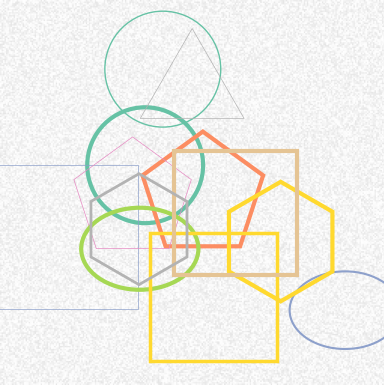[{"shape": "circle", "thickness": 1, "radius": 0.75, "center": [0.423, 0.82]}, {"shape": "circle", "thickness": 3, "radius": 0.75, "center": [0.377, 0.571]}, {"shape": "pentagon", "thickness": 3, "radius": 0.82, "center": [0.527, 0.494]}, {"shape": "square", "thickness": 0.5, "radius": 0.93, "center": [0.173, 0.384]}, {"shape": "oval", "thickness": 1.5, "radius": 0.72, "center": [0.896, 0.194]}, {"shape": "pentagon", "thickness": 0.5, "radius": 0.8, "center": [0.344, 0.484]}, {"shape": "oval", "thickness": 3, "radius": 0.76, "center": [0.363, 0.354]}, {"shape": "hexagon", "thickness": 3, "radius": 0.78, "center": [0.729, 0.373]}, {"shape": "square", "thickness": 2.5, "radius": 0.83, "center": [0.555, 0.228]}, {"shape": "square", "thickness": 3, "radius": 0.8, "center": [0.612, 0.447]}, {"shape": "triangle", "thickness": 0.5, "radius": 0.78, "center": [0.499, 0.77]}, {"shape": "hexagon", "thickness": 2, "radius": 0.72, "center": [0.361, 0.405]}]